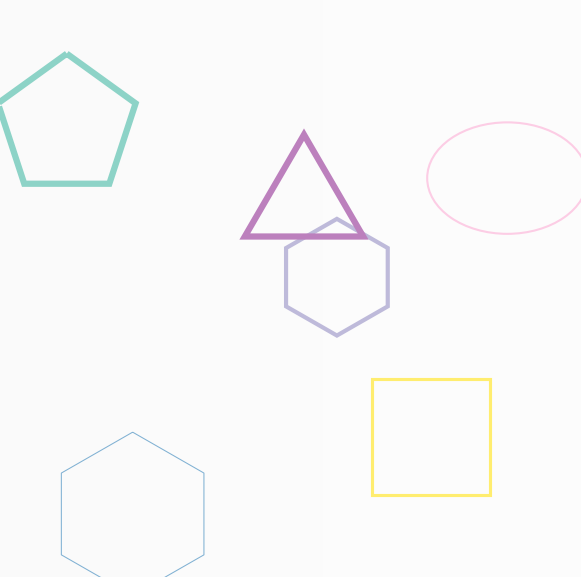[{"shape": "pentagon", "thickness": 3, "radius": 0.62, "center": [0.115, 0.782]}, {"shape": "hexagon", "thickness": 2, "radius": 0.51, "center": [0.58, 0.519]}, {"shape": "hexagon", "thickness": 0.5, "radius": 0.71, "center": [0.228, 0.109]}, {"shape": "oval", "thickness": 1, "radius": 0.69, "center": [0.873, 0.691]}, {"shape": "triangle", "thickness": 3, "radius": 0.59, "center": [0.523, 0.648]}, {"shape": "square", "thickness": 1.5, "radius": 0.5, "center": [0.742, 0.243]}]